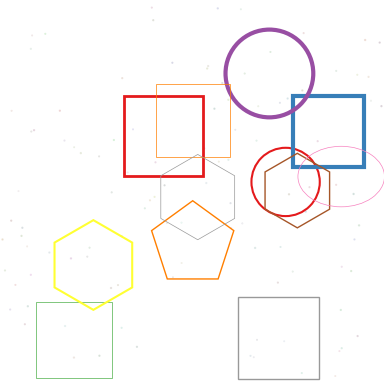[{"shape": "square", "thickness": 2, "radius": 0.52, "center": [0.425, 0.646]}, {"shape": "circle", "thickness": 1.5, "radius": 0.44, "center": [0.742, 0.527]}, {"shape": "square", "thickness": 3, "radius": 0.46, "center": [0.853, 0.659]}, {"shape": "square", "thickness": 0.5, "radius": 0.49, "center": [0.193, 0.116]}, {"shape": "circle", "thickness": 3, "radius": 0.57, "center": [0.7, 0.809]}, {"shape": "square", "thickness": 0.5, "radius": 0.48, "center": [0.502, 0.688]}, {"shape": "pentagon", "thickness": 1, "radius": 0.56, "center": [0.501, 0.366]}, {"shape": "hexagon", "thickness": 1.5, "radius": 0.58, "center": [0.243, 0.312]}, {"shape": "hexagon", "thickness": 1, "radius": 0.48, "center": [0.772, 0.505]}, {"shape": "oval", "thickness": 0.5, "radius": 0.56, "center": [0.886, 0.541]}, {"shape": "square", "thickness": 1, "radius": 0.53, "center": [0.724, 0.122]}, {"shape": "hexagon", "thickness": 0.5, "radius": 0.55, "center": [0.514, 0.488]}]